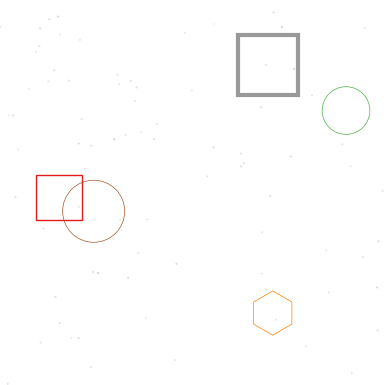[{"shape": "square", "thickness": 1, "radius": 0.3, "center": [0.153, 0.487]}, {"shape": "circle", "thickness": 0.5, "radius": 0.31, "center": [0.899, 0.713]}, {"shape": "hexagon", "thickness": 0.5, "radius": 0.29, "center": [0.708, 0.187]}, {"shape": "circle", "thickness": 0.5, "radius": 0.4, "center": [0.243, 0.451]}, {"shape": "square", "thickness": 3, "radius": 0.39, "center": [0.695, 0.831]}]